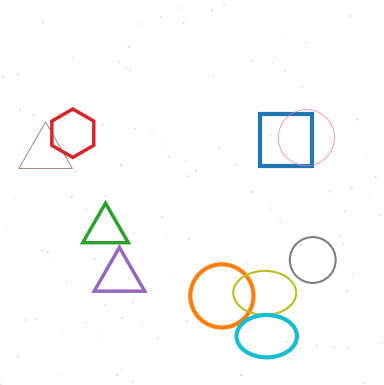[{"shape": "square", "thickness": 3, "radius": 0.34, "center": [0.743, 0.637]}, {"shape": "circle", "thickness": 3, "radius": 0.41, "center": [0.576, 0.231]}, {"shape": "triangle", "thickness": 2.5, "radius": 0.34, "center": [0.274, 0.404]}, {"shape": "hexagon", "thickness": 2.5, "radius": 0.31, "center": [0.189, 0.654]}, {"shape": "triangle", "thickness": 2.5, "radius": 0.38, "center": [0.31, 0.282]}, {"shape": "triangle", "thickness": 0.5, "radius": 0.4, "center": [0.118, 0.603]}, {"shape": "circle", "thickness": 0.5, "radius": 0.36, "center": [0.796, 0.643]}, {"shape": "circle", "thickness": 1.5, "radius": 0.3, "center": [0.812, 0.325]}, {"shape": "oval", "thickness": 1.5, "radius": 0.41, "center": [0.688, 0.239]}, {"shape": "oval", "thickness": 3, "radius": 0.39, "center": [0.693, 0.127]}]